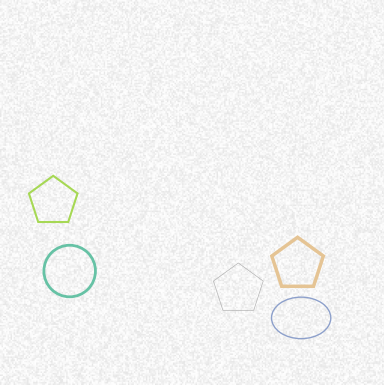[{"shape": "circle", "thickness": 2, "radius": 0.33, "center": [0.181, 0.296]}, {"shape": "oval", "thickness": 1, "radius": 0.38, "center": [0.782, 0.174]}, {"shape": "pentagon", "thickness": 1.5, "radius": 0.33, "center": [0.138, 0.477]}, {"shape": "pentagon", "thickness": 2.5, "radius": 0.35, "center": [0.773, 0.313]}, {"shape": "pentagon", "thickness": 0.5, "radius": 0.34, "center": [0.619, 0.249]}]